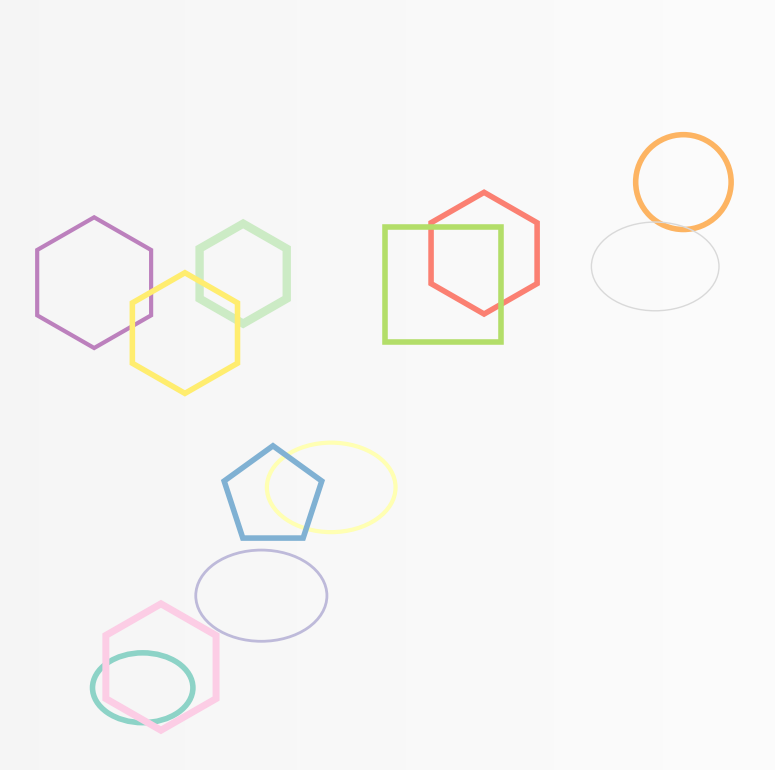[{"shape": "oval", "thickness": 2, "radius": 0.32, "center": [0.184, 0.107]}, {"shape": "oval", "thickness": 1.5, "radius": 0.42, "center": [0.427, 0.367]}, {"shape": "oval", "thickness": 1, "radius": 0.42, "center": [0.337, 0.226]}, {"shape": "hexagon", "thickness": 2, "radius": 0.4, "center": [0.625, 0.671]}, {"shape": "pentagon", "thickness": 2, "radius": 0.33, "center": [0.352, 0.355]}, {"shape": "circle", "thickness": 2, "radius": 0.31, "center": [0.882, 0.764]}, {"shape": "square", "thickness": 2, "radius": 0.37, "center": [0.571, 0.631]}, {"shape": "hexagon", "thickness": 2.5, "radius": 0.41, "center": [0.208, 0.134]}, {"shape": "oval", "thickness": 0.5, "radius": 0.41, "center": [0.845, 0.654]}, {"shape": "hexagon", "thickness": 1.5, "radius": 0.42, "center": [0.121, 0.633]}, {"shape": "hexagon", "thickness": 3, "radius": 0.32, "center": [0.314, 0.645]}, {"shape": "hexagon", "thickness": 2, "radius": 0.39, "center": [0.239, 0.567]}]